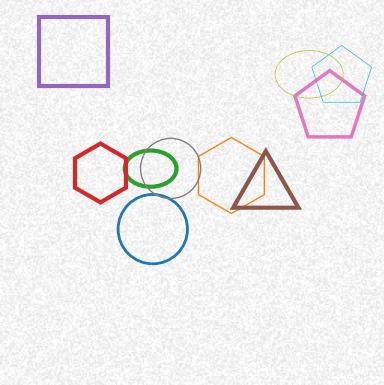[{"shape": "circle", "thickness": 2, "radius": 0.45, "center": [0.397, 0.405]}, {"shape": "hexagon", "thickness": 1, "radius": 0.49, "center": [0.601, 0.544]}, {"shape": "oval", "thickness": 3, "radius": 0.34, "center": [0.391, 0.562]}, {"shape": "hexagon", "thickness": 3, "radius": 0.38, "center": [0.261, 0.551]}, {"shape": "square", "thickness": 3, "radius": 0.45, "center": [0.191, 0.867]}, {"shape": "triangle", "thickness": 3, "radius": 0.49, "center": [0.69, 0.509]}, {"shape": "pentagon", "thickness": 2.5, "radius": 0.48, "center": [0.856, 0.721]}, {"shape": "circle", "thickness": 1, "radius": 0.39, "center": [0.443, 0.562]}, {"shape": "oval", "thickness": 0.5, "radius": 0.44, "center": [0.803, 0.807]}, {"shape": "pentagon", "thickness": 0.5, "radius": 0.41, "center": [0.887, 0.8]}]